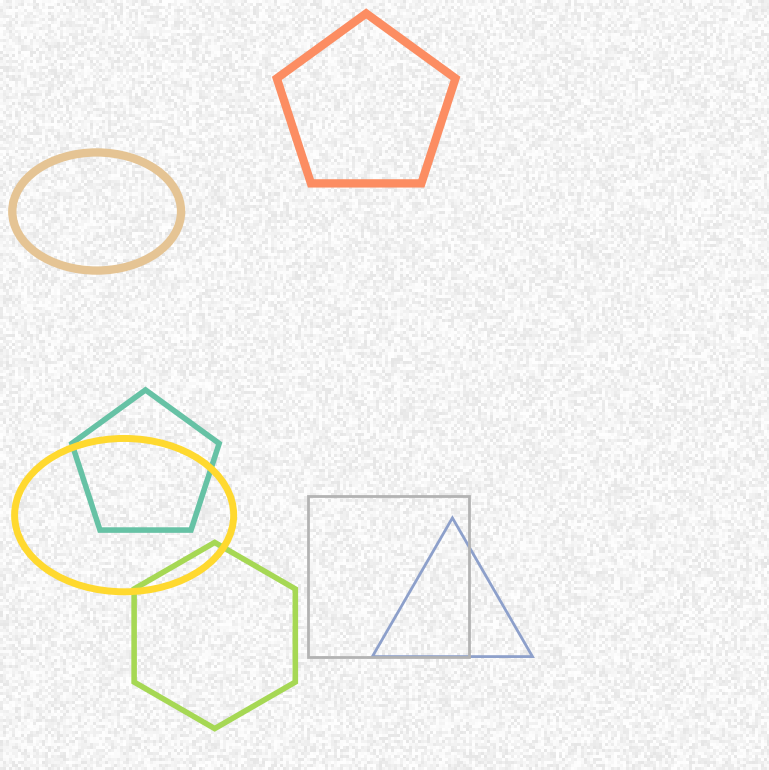[{"shape": "pentagon", "thickness": 2, "radius": 0.5, "center": [0.189, 0.393]}, {"shape": "pentagon", "thickness": 3, "radius": 0.61, "center": [0.476, 0.861]}, {"shape": "triangle", "thickness": 1, "radius": 0.6, "center": [0.588, 0.207]}, {"shape": "hexagon", "thickness": 2, "radius": 0.6, "center": [0.279, 0.175]}, {"shape": "oval", "thickness": 2.5, "radius": 0.71, "center": [0.161, 0.331]}, {"shape": "oval", "thickness": 3, "radius": 0.55, "center": [0.126, 0.725]}, {"shape": "square", "thickness": 1, "radius": 0.52, "center": [0.505, 0.251]}]